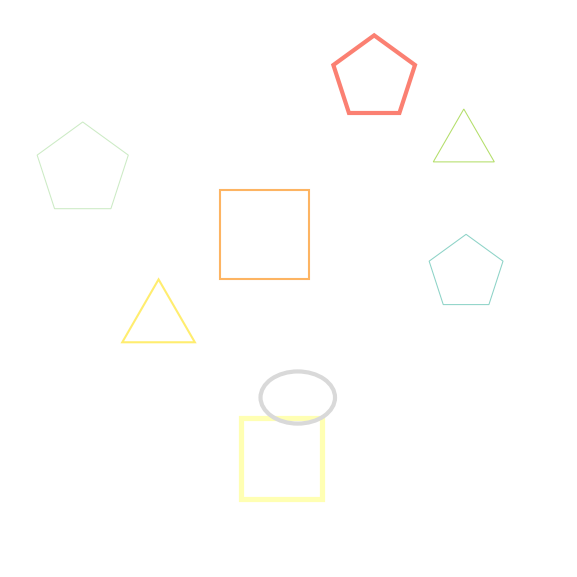[{"shape": "pentagon", "thickness": 0.5, "radius": 0.34, "center": [0.807, 0.526]}, {"shape": "square", "thickness": 2.5, "radius": 0.35, "center": [0.488, 0.205]}, {"shape": "pentagon", "thickness": 2, "radius": 0.37, "center": [0.648, 0.864]}, {"shape": "square", "thickness": 1, "radius": 0.39, "center": [0.457, 0.593]}, {"shape": "triangle", "thickness": 0.5, "radius": 0.31, "center": [0.803, 0.749]}, {"shape": "oval", "thickness": 2, "radius": 0.32, "center": [0.516, 0.311]}, {"shape": "pentagon", "thickness": 0.5, "radius": 0.41, "center": [0.143, 0.705]}, {"shape": "triangle", "thickness": 1, "radius": 0.36, "center": [0.275, 0.443]}]